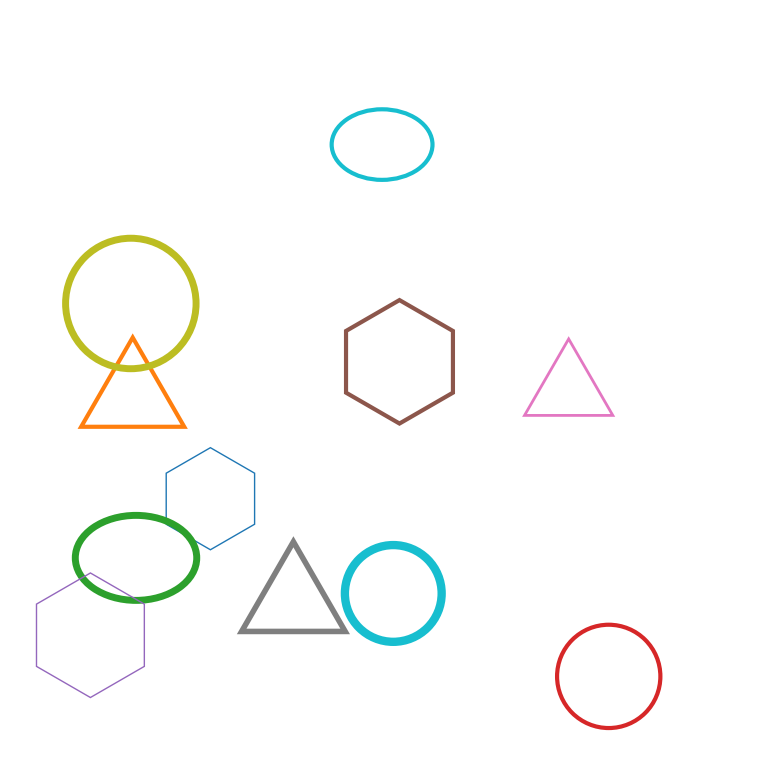[{"shape": "hexagon", "thickness": 0.5, "radius": 0.33, "center": [0.273, 0.352]}, {"shape": "triangle", "thickness": 1.5, "radius": 0.39, "center": [0.172, 0.484]}, {"shape": "oval", "thickness": 2.5, "radius": 0.39, "center": [0.177, 0.275]}, {"shape": "circle", "thickness": 1.5, "radius": 0.34, "center": [0.791, 0.122]}, {"shape": "hexagon", "thickness": 0.5, "radius": 0.4, "center": [0.117, 0.175]}, {"shape": "hexagon", "thickness": 1.5, "radius": 0.4, "center": [0.519, 0.53]}, {"shape": "triangle", "thickness": 1, "radius": 0.33, "center": [0.739, 0.494]}, {"shape": "triangle", "thickness": 2, "radius": 0.39, "center": [0.381, 0.219]}, {"shape": "circle", "thickness": 2.5, "radius": 0.42, "center": [0.17, 0.606]}, {"shape": "circle", "thickness": 3, "radius": 0.31, "center": [0.511, 0.229]}, {"shape": "oval", "thickness": 1.5, "radius": 0.33, "center": [0.496, 0.812]}]